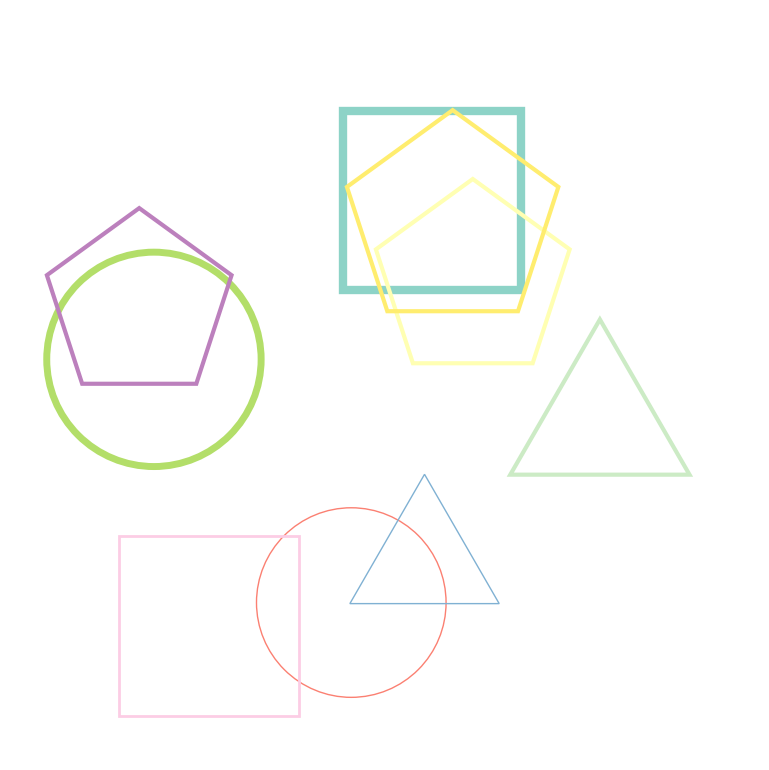[{"shape": "square", "thickness": 3, "radius": 0.58, "center": [0.561, 0.74]}, {"shape": "pentagon", "thickness": 1.5, "radius": 0.66, "center": [0.614, 0.635]}, {"shape": "circle", "thickness": 0.5, "radius": 0.62, "center": [0.456, 0.217]}, {"shape": "triangle", "thickness": 0.5, "radius": 0.56, "center": [0.551, 0.272]}, {"shape": "circle", "thickness": 2.5, "radius": 0.7, "center": [0.2, 0.533]}, {"shape": "square", "thickness": 1, "radius": 0.59, "center": [0.272, 0.187]}, {"shape": "pentagon", "thickness": 1.5, "radius": 0.63, "center": [0.181, 0.604]}, {"shape": "triangle", "thickness": 1.5, "radius": 0.67, "center": [0.779, 0.451]}, {"shape": "pentagon", "thickness": 1.5, "radius": 0.72, "center": [0.588, 0.713]}]